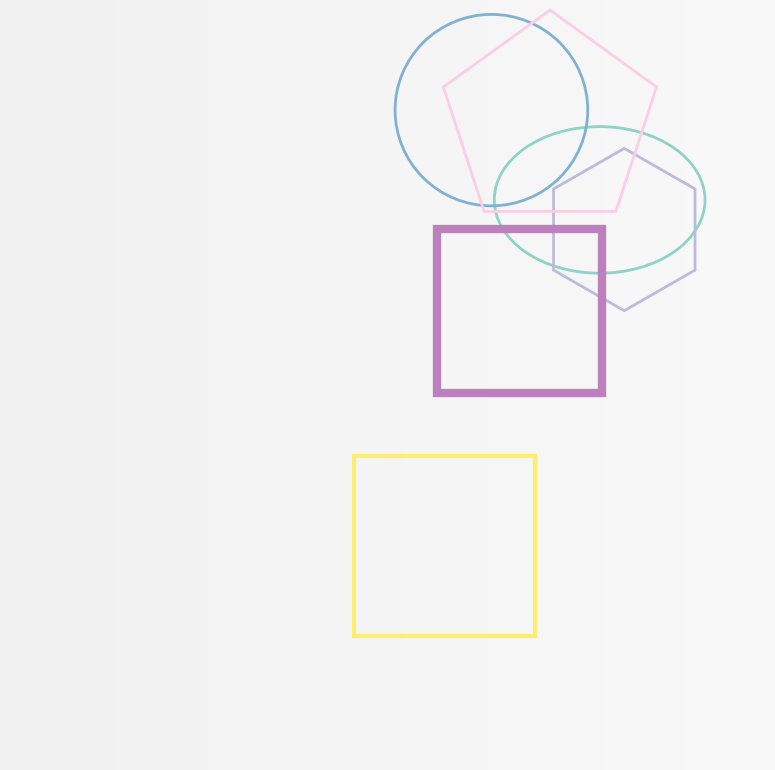[{"shape": "oval", "thickness": 1, "radius": 0.68, "center": [0.774, 0.74]}, {"shape": "hexagon", "thickness": 1, "radius": 0.53, "center": [0.806, 0.702]}, {"shape": "circle", "thickness": 1, "radius": 0.62, "center": [0.634, 0.857]}, {"shape": "pentagon", "thickness": 1, "radius": 0.72, "center": [0.71, 0.842]}, {"shape": "square", "thickness": 3, "radius": 0.53, "center": [0.67, 0.596]}, {"shape": "square", "thickness": 1.5, "radius": 0.58, "center": [0.574, 0.291]}]